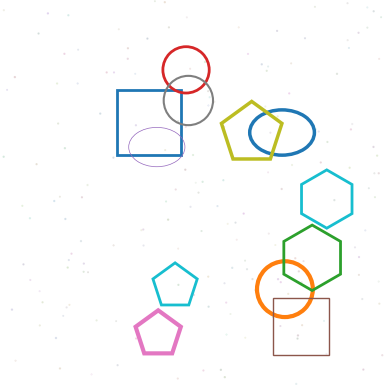[{"shape": "oval", "thickness": 2.5, "radius": 0.42, "center": [0.733, 0.656]}, {"shape": "square", "thickness": 2, "radius": 0.42, "center": [0.387, 0.682]}, {"shape": "circle", "thickness": 3, "radius": 0.36, "center": [0.74, 0.249]}, {"shape": "hexagon", "thickness": 2, "radius": 0.43, "center": [0.811, 0.33]}, {"shape": "circle", "thickness": 2, "radius": 0.3, "center": [0.483, 0.819]}, {"shape": "oval", "thickness": 0.5, "radius": 0.37, "center": [0.407, 0.618]}, {"shape": "square", "thickness": 1, "radius": 0.37, "center": [0.782, 0.152]}, {"shape": "pentagon", "thickness": 3, "radius": 0.31, "center": [0.411, 0.132]}, {"shape": "circle", "thickness": 1.5, "radius": 0.32, "center": [0.489, 0.739]}, {"shape": "pentagon", "thickness": 2.5, "radius": 0.41, "center": [0.654, 0.654]}, {"shape": "hexagon", "thickness": 2, "radius": 0.38, "center": [0.849, 0.483]}, {"shape": "pentagon", "thickness": 2, "radius": 0.3, "center": [0.455, 0.257]}]